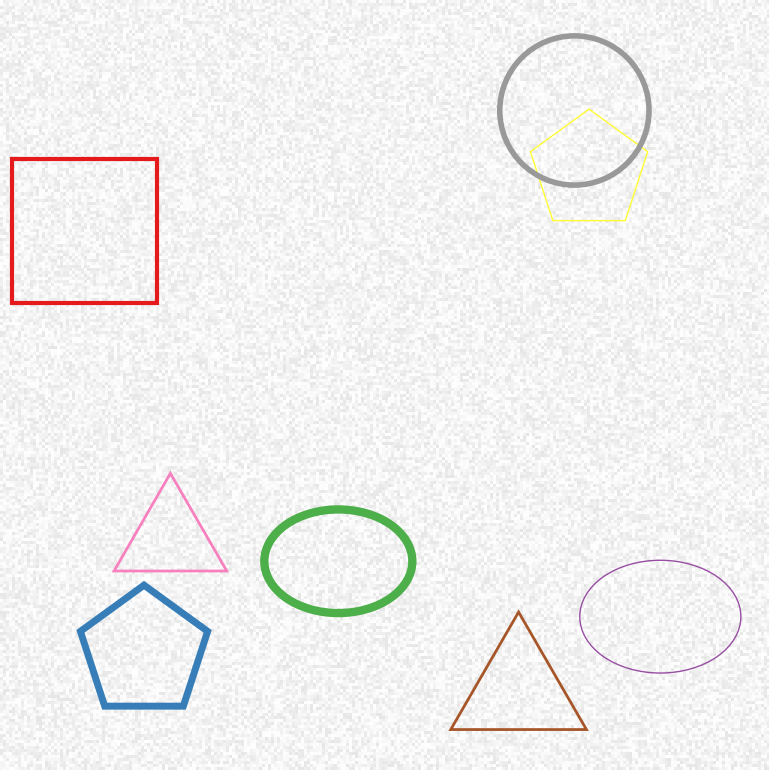[{"shape": "square", "thickness": 1.5, "radius": 0.47, "center": [0.11, 0.7]}, {"shape": "pentagon", "thickness": 2.5, "radius": 0.43, "center": [0.187, 0.153]}, {"shape": "oval", "thickness": 3, "radius": 0.48, "center": [0.439, 0.271]}, {"shape": "oval", "thickness": 0.5, "radius": 0.52, "center": [0.858, 0.199]}, {"shape": "pentagon", "thickness": 0.5, "radius": 0.4, "center": [0.765, 0.778]}, {"shape": "triangle", "thickness": 1, "radius": 0.51, "center": [0.673, 0.103]}, {"shape": "triangle", "thickness": 1, "radius": 0.42, "center": [0.221, 0.301]}, {"shape": "circle", "thickness": 2, "radius": 0.48, "center": [0.746, 0.857]}]